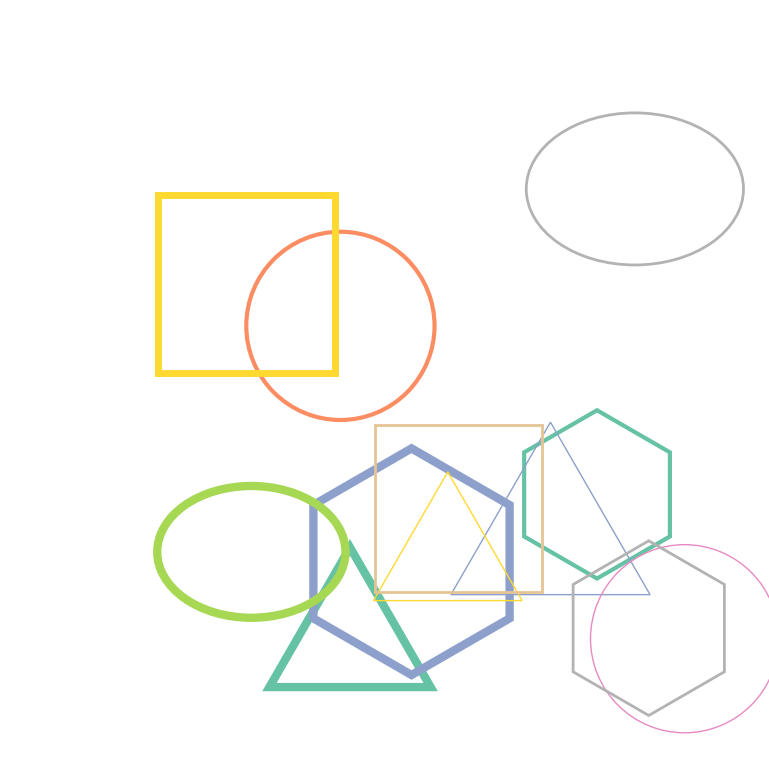[{"shape": "hexagon", "thickness": 1.5, "radius": 0.55, "center": [0.775, 0.358]}, {"shape": "triangle", "thickness": 3, "radius": 0.6, "center": [0.455, 0.168]}, {"shape": "circle", "thickness": 1.5, "radius": 0.61, "center": [0.442, 0.577]}, {"shape": "triangle", "thickness": 0.5, "radius": 0.75, "center": [0.715, 0.302]}, {"shape": "hexagon", "thickness": 3, "radius": 0.74, "center": [0.534, 0.271]}, {"shape": "circle", "thickness": 0.5, "radius": 0.61, "center": [0.889, 0.17]}, {"shape": "oval", "thickness": 3, "radius": 0.61, "center": [0.326, 0.283]}, {"shape": "triangle", "thickness": 0.5, "radius": 0.56, "center": [0.582, 0.276]}, {"shape": "square", "thickness": 2.5, "radius": 0.58, "center": [0.32, 0.631]}, {"shape": "square", "thickness": 1, "radius": 0.54, "center": [0.596, 0.34]}, {"shape": "hexagon", "thickness": 1, "radius": 0.57, "center": [0.843, 0.184]}, {"shape": "oval", "thickness": 1, "radius": 0.71, "center": [0.825, 0.755]}]